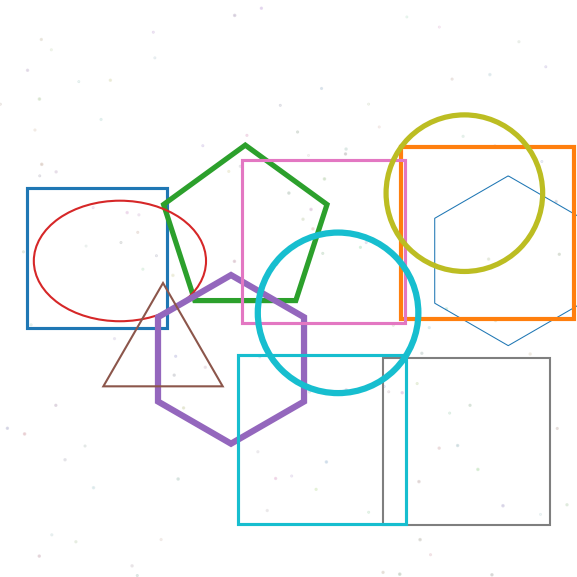[{"shape": "square", "thickness": 1.5, "radius": 0.61, "center": [0.167, 0.553]}, {"shape": "hexagon", "thickness": 0.5, "radius": 0.74, "center": [0.88, 0.548]}, {"shape": "square", "thickness": 2, "radius": 0.75, "center": [0.844, 0.596]}, {"shape": "pentagon", "thickness": 2.5, "radius": 0.74, "center": [0.425, 0.599]}, {"shape": "oval", "thickness": 1, "radius": 0.75, "center": [0.208, 0.547]}, {"shape": "hexagon", "thickness": 3, "radius": 0.73, "center": [0.4, 0.377]}, {"shape": "triangle", "thickness": 1, "radius": 0.6, "center": [0.282, 0.39]}, {"shape": "square", "thickness": 1.5, "radius": 0.71, "center": [0.56, 0.581]}, {"shape": "square", "thickness": 1, "radius": 0.72, "center": [0.808, 0.234]}, {"shape": "circle", "thickness": 2.5, "radius": 0.68, "center": [0.804, 0.665]}, {"shape": "square", "thickness": 1.5, "radius": 0.73, "center": [0.558, 0.238]}, {"shape": "circle", "thickness": 3, "radius": 0.69, "center": [0.585, 0.457]}]